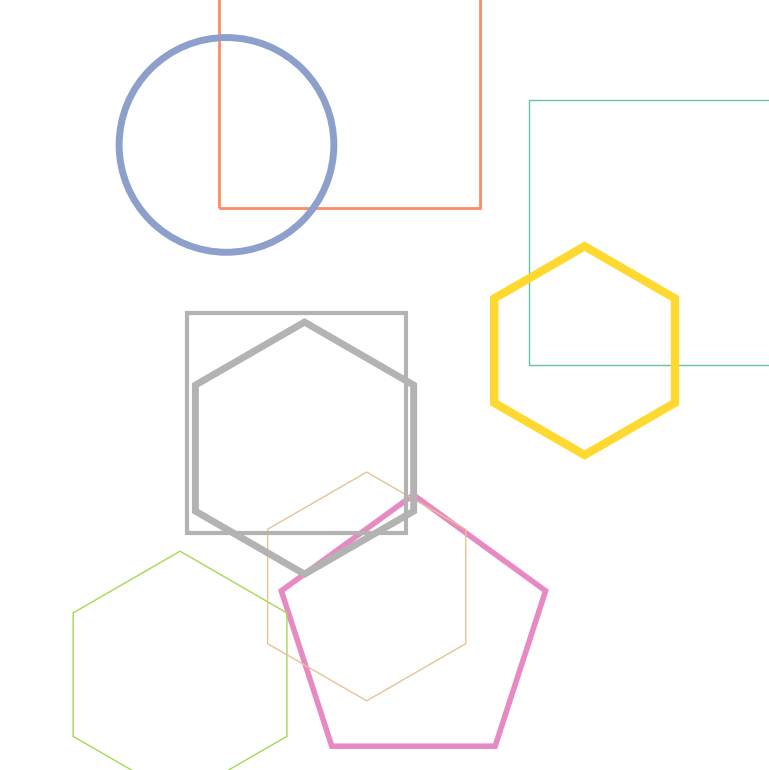[{"shape": "square", "thickness": 0.5, "radius": 0.86, "center": [0.86, 0.698]}, {"shape": "square", "thickness": 1, "radius": 0.85, "center": [0.454, 0.9]}, {"shape": "circle", "thickness": 2.5, "radius": 0.7, "center": [0.294, 0.812]}, {"shape": "pentagon", "thickness": 2, "radius": 0.9, "center": [0.537, 0.177]}, {"shape": "hexagon", "thickness": 0.5, "radius": 0.8, "center": [0.234, 0.124]}, {"shape": "hexagon", "thickness": 3, "radius": 0.68, "center": [0.759, 0.545]}, {"shape": "hexagon", "thickness": 0.5, "radius": 0.74, "center": [0.476, 0.238]}, {"shape": "square", "thickness": 1.5, "radius": 0.71, "center": [0.385, 0.45]}, {"shape": "hexagon", "thickness": 2.5, "radius": 0.82, "center": [0.395, 0.418]}]